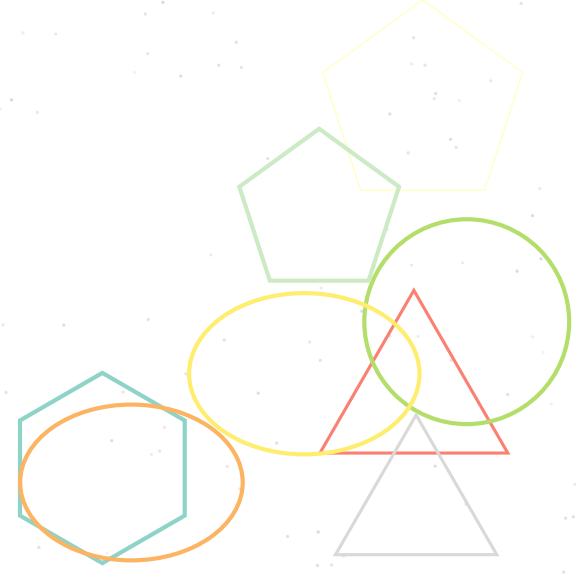[{"shape": "hexagon", "thickness": 2, "radius": 0.82, "center": [0.177, 0.189]}, {"shape": "pentagon", "thickness": 0.5, "radius": 0.91, "center": [0.732, 0.817]}, {"shape": "triangle", "thickness": 1.5, "radius": 0.94, "center": [0.717, 0.309]}, {"shape": "oval", "thickness": 2, "radius": 0.96, "center": [0.228, 0.164]}, {"shape": "circle", "thickness": 2, "radius": 0.89, "center": [0.808, 0.442]}, {"shape": "triangle", "thickness": 1.5, "radius": 0.81, "center": [0.721, 0.119]}, {"shape": "pentagon", "thickness": 2, "radius": 0.73, "center": [0.553, 0.631]}, {"shape": "oval", "thickness": 2, "radius": 1.0, "center": [0.527, 0.352]}]